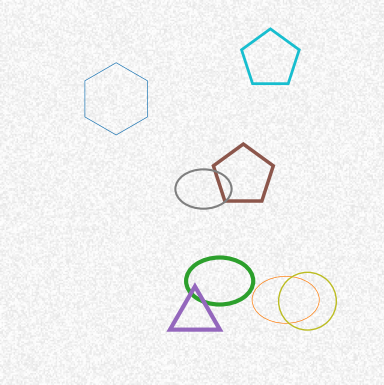[{"shape": "hexagon", "thickness": 0.5, "radius": 0.47, "center": [0.302, 0.743]}, {"shape": "oval", "thickness": 0.5, "radius": 0.44, "center": [0.742, 0.221]}, {"shape": "oval", "thickness": 3, "radius": 0.44, "center": [0.571, 0.27]}, {"shape": "triangle", "thickness": 3, "radius": 0.37, "center": [0.506, 0.181]}, {"shape": "pentagon", "thickness": 2.5, "radius": 0.41, "center": [0.632, 0.544]}, {"shape": "oval", "thickness": 1.5, "radius": 0.36, "center": [0.528, 0.509]}, {"shape": "circle", "thickness": 1, "radius": 0.37, "center": [0.799, 0.218]}, {"shape": "pentagon", "thickness": 2, "radius": 0.39, "center": [0.702, 0.846]}]